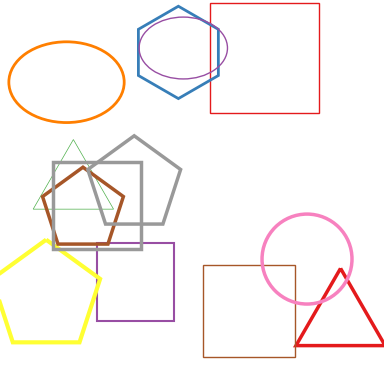[{"shape": "square", "thickness": 1, "radius": 0.71, "center": [0.687, 0.849]}, {"shape": "triangle", "thickness": 2.5, "radius": 0.67, "center": [0.885, 0.169]}, {"shape": "hexagon", "thickness": 2, "radius": 0.6, "center": [0.463, 0.864]}, {"shape": "triangle", "thickness": 0.5, "radius": 0.6, "center": [0.191, 0.517]}, {"shape": "square", "thickness": 1.5, "radius": 0.5, "center": [0.353, 0.267]}, {"shape": "oval", "thickness": 1, "radius": 0.57, "center": [0.476, 0.875]}, {"shape": "oval", "thickness": 2, "radius": 0.75, "center": [0.173, 0.787]}, {"shape": "pentagon", "thickness": 3, "radius": 0.74, "center": [0.12, 0.23]}, {"shape": "square", "thickness": 1, "radius": 0.6, "center": [0.646, 0.192]}, {"shape": "pentagon", "thickness": 2.5, "radius": 0.55, "center": [0.215, 0.455]}, {"shape": "circle", "thickness": 2.5, "radius": 0.58, "center": [0.797, 0.327]}, {"shape": "square", "thickness": 2.5, "radius": 0.57, "center": [0.252, 0.467]}, {"shape": "pentagon", "thickness": 2.5, "radius": 0.63, "center": [0.349, 0.521]}]